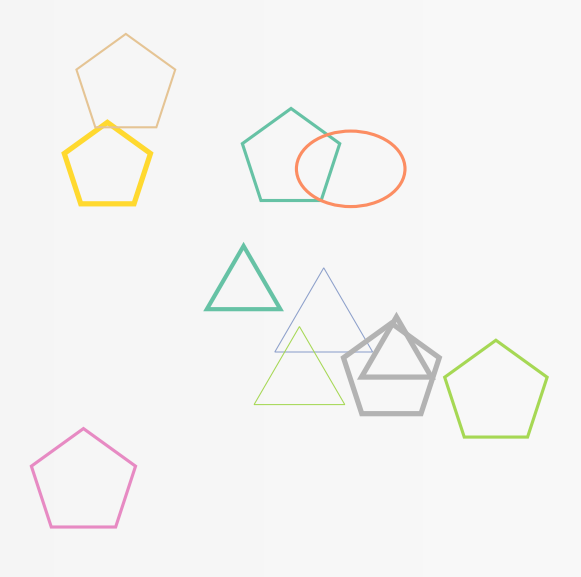[{"shape": "pentagon", "thickness": 1.5, "radius": 0.44, "center": [0.501, 0.723]}, {"shape": "triangle", "thickness": 2, "radius": 0.36, "center": [0.419, 0.5]}, {"shape": "oval", "thickness": 1.5, "radius": 0.47, "center": [0.603, 0.707]}, {"shape": "triangle", "thickness": 0.5, "radius": 0.49, "center": [0.557, 0.438]}, {"shape": "pentagon", "thickness": 1.5, "radius": 0.47, "center": [0.144, 0.163]}, {"shape": "pentagon", "thickness": 1.5, "radius": 0.46, "center": [0.853, 0.317]}, {"shape": "triangle", "thickness": 0.5, "radius": 0.45, "center": [0.515, 0.344]}, {"shape": "pentagon", "thickness": 2.5, "radius": 0.39, "center": [0.185, 0.709]}, {"shape": "pentagon", "thickness": 1, "radius": 0.45, "center": [0.216, 0.851]}, {"shape": "pentagon", "thickness": 2.5, "radius": 0.43, "center": [0.673, 0.353]}, {"shape": "triangle", "thickness": 2.5, "radius": 0.35, "center": [0.682, 0.381]}]